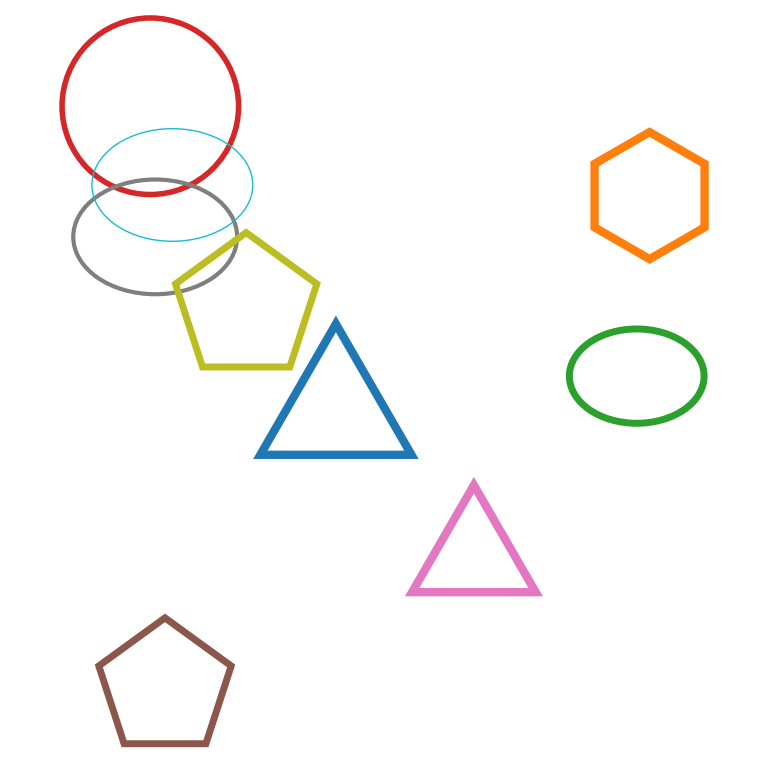[{"shape": "triangle", "thickness": 3, "radius": 0.57, "center": [0.436, 0.466]}, {"shape": "hexagon", "thickness": 3, "radius": 0.41, "center": [0.844, 0.746]}, {"shape": "oval", "thickness": 2.5, "radius": 0.44, "center": [0.827, 0.512]}, {"shape": "circle", "thickness": 2, "radius": 0.57, "center": [0.195, 0.862]}, {"shape": "pentagon", "thickness": 2.5, "radius": 0.45, "center": [0.214, 0.107]}, {"shape": "triangle", "thickness": 3, "radius": 0.46, "center": [0.615, 0.277]}, {"shape": "oval", "thickness": 1.5, "radius": 0.53, "center": [0.202, 0.692]}, {"shape": "pentagon", "thickness": 2.5, "radius": 0.48, "center": [0.32, 0.601]}, {"shape": "oval", "thickness": 0.5, "radius": 0.52, "center": [0.224, 0.76]}]